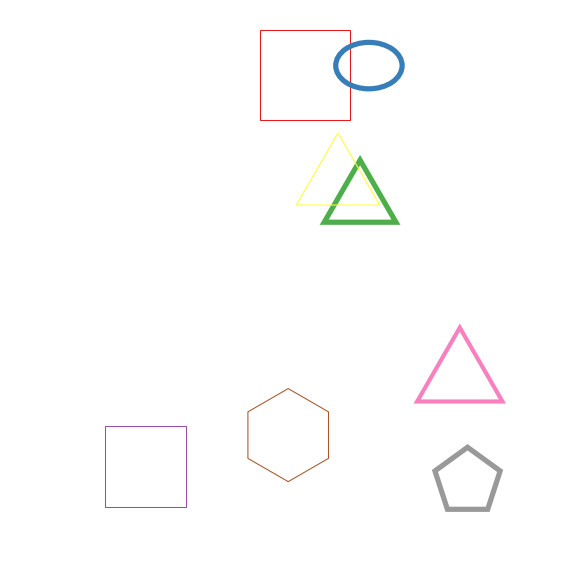[{"shape": "square", "thickness": 0.5, "radius": 0.39, "center": [0.528, 0.869]}, {"shape": "oval", "thickness": 2.5, "radius": 0.29, "center": [0.639, 0.886]}, {"shape": "triangle", "thickness": 2.5, "radius": 0.36, "center": [0.624, 0.65]}, {"shape": "square", "thickness": 0.5, "radius": 0.35, "center": [0.252, 0.192]}, {"shape": "triangle", "thickness": 0.5, "radius": 0.42, "center": [0.585, 0.686]}, {"shape": "hexagon", "thickness": 0.5, "radius": 0.4, "center": [0.499, 0.246]}, {"shape": "triangle", "thickness": 2, "radius": 0.43, "center": [0.796, 0.347]}, {"shape": "pentagon", "thickness": 2.5, "radius": 0.3, "center": [0.81, 0.165]}]